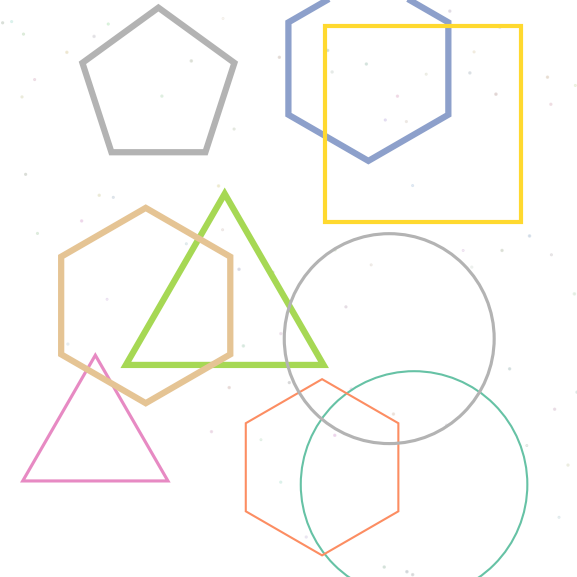[{"shape": "circle", "thickness": 1, "radius": 0.98, "center": [0.717, 0.16]}, {"shape": "hexagon", "thickness": 1, "radius": 0.76, "center": [0.558, 0.19]}, {"shape": "hexagon", "thickness": 3, "radius": 0.8, "center": [0.638, 0.88]}, {"shape": "triangle", "thickness": 1.5, "radius": 0.73, "center": [0.165, 0.239]}, {"shape": "triangle", "thickness": 3, "radius": 0.99, "center": [0.389, 0.466]}, {"shape": "square", "thickness": 2, "radius": 0.85, "center": [0.733, 0.784]}, {"shape": "hexagon", "thickness": 3, "radius": 0.85, "center": [0.252, 0.47]}, {"shape": "circle", "thickness": 1.5, "radius": 0.91, "center": [0.674, 0.413]}, {"shape": "pentagon", "thickness": 3, "radius": 0.69, "center": [0.274, 0.847]}]